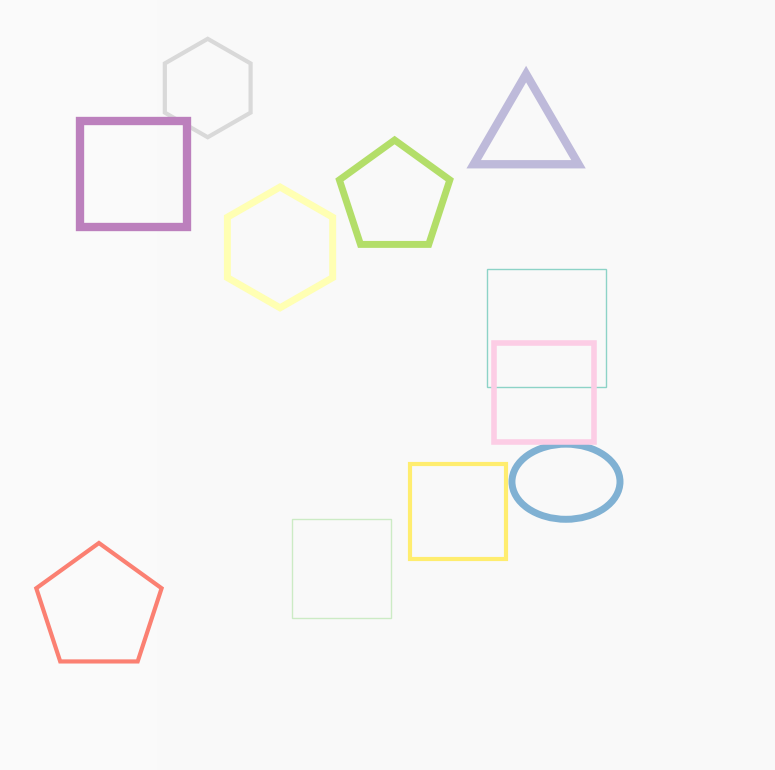[{"shape": "square", "thickness": 0.5, "radius": 0.38, "center": [0.705, 0.574]}, {"shape": "hexagon", "thickness": 2.5, "radius": 0.39, "center": [0.361, 0.679]}, {"shape": "triangle", "thickness": 3, "radius": 0.39, "center": [0.679, 0.826]}, {"shape": "pentagon", "thickness": 1.5, "radius": 0.43, "center": [0.128, 0.21]}, {"shape": "oval", "thickness": 2.5, "radius": 0.35, "center": [0.73, 0.374]}, {"shape": "pentagon", "thickness": 2.5, "radius": 0.37, "center": [0.509, 0.743]}, {"shape": "square", "thickness": 2, "radius": 0.32, "center": [0.702, 0.49]}, {"shape": "hexagon", "thickness": 1.5, "radius": 0.32, "center": [0.268, 0.886]}, {"shape": "square", "thickness": 3, "radius": 0.34, "center": [0.172, 0.774]}, {"shape": "square", "thickness": 0.5, "radius": 0.32, "center": [0.441, 0.262]}, {"shape": "square", "thickness": 1.5, "radius": 0.31, "center": [0.591, 0.336]}]